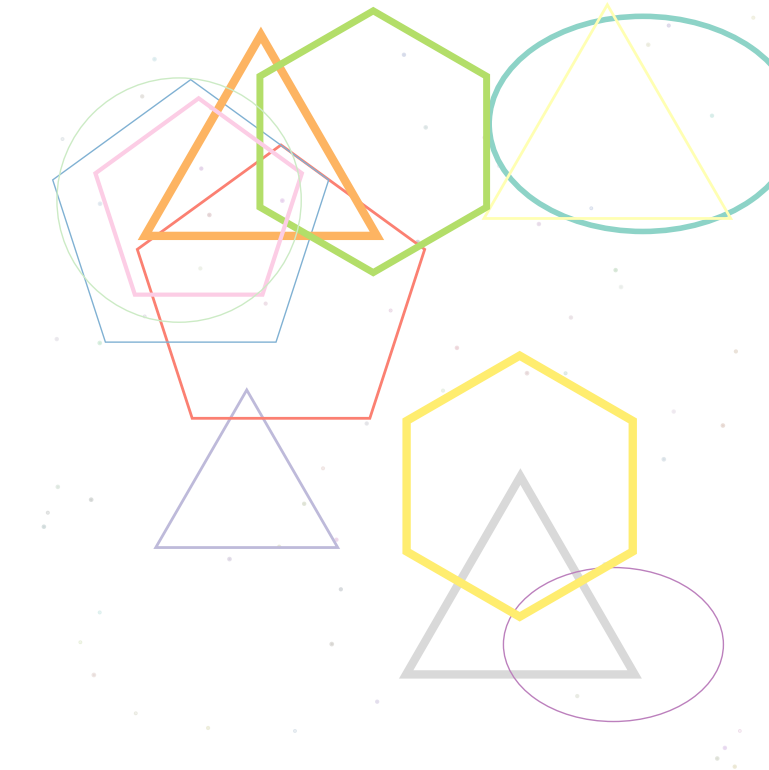[{"shape": "oval", "thickness": 2, "radius": 1.0, "center": [0.835, 0.839]}, {"shape": "triangle", "thickness": 1, "radius": 0.93, "center": [0.789, 0.809]}, {"shape": "triangle", "thickness": 1, "radius": 0.68, "center": [0.32, 0.357]}, {"shape": "pentagon", "thickness": 1, "radius": 0.98, "center": [0.365, 0.615]}, {"shape": "pentagon", "thickness": 0.5, "radius": 0.94, "center": [0.248, 0.708]}, {"shape": "triangle", "thickness": 3, "radius": 0.87, "center": [0.339, 0.781]}, {"shape": "hexagon", "thickness": 2.5, "radius": 0.85, "center": [0.485, 0.816]}, {"shape": "pentagon", "thickness": 1.5, "radius": 0.7, "center": [0.258, 0.731]}, {"shape": "triangle", "thickness": 3, "radius": 0.86, "center": [0.676, 0.21]}, {"shape": "oval", "thickness": 0.5, "radius": 0.71, "center": [0.797, 0.163]}, {"shape": "circle", "thickness": 0.5, "radius": 0.79, "center": [0.233, 0.74]}, {"shape": "hexagon", "thickness": 3, "radius": 0.85, "center": [0.675, 0.369]}]